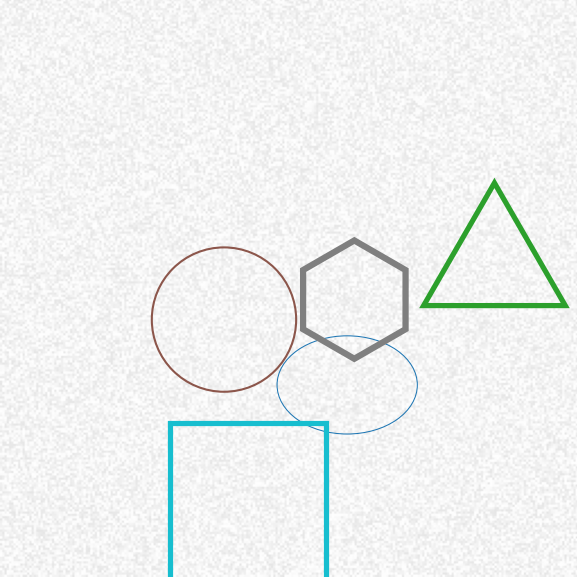[{"shape": "oval", "thickness": 0.5, "radius": 0.61, "center": [0.601, 0.333]}, {"shape": "triangle", "thickness": 2.5, "radius": 0.71, "center": [0.856, 0.541]}, {"shape": "circle", "thickness": 1, "radius": 0.62, "center": [0.388, 0.446]}, {"shape": "hexagon", "thickness": 3, "radius": 0.51, "center": [0.614, 0.48]}, {"shape": "square", "thickness": 2.5, "radius": 0.67, "center": [0.429, 0.132]}]